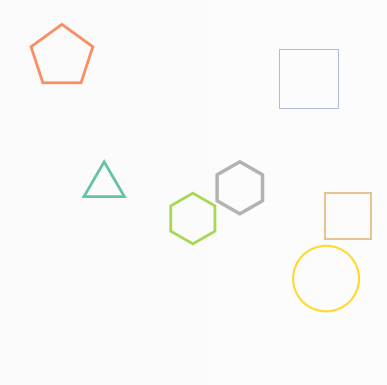[{"shape": "triangle", "thickness": 2, "radius": 0.3, "center": [0.269, 0.519]}, {"shape": "pentagon", "thickness": 2, "radius": 0.42, "center": [0.16, 0.853]}, {"shape": "square", "thickness": 0.5, "radius": 0.38, "center": [0.796, 0.796]}, {"shape": "hexagon", "thickness": 2, "radius": 0.33, "center": [0.498, 0.432]}, {"shape": "circle", "thickness": 1.5, "radius": 0.43, "center": [0.841, 0.276]}, {"shape": "square", "thickness": 1.5, "radius": 0.29, "center": [0.898, 0.439]}, {"shape": "hexagon", "thickness": 2.5, "radius": 0.34, "center": [0.619, 0.512]}]